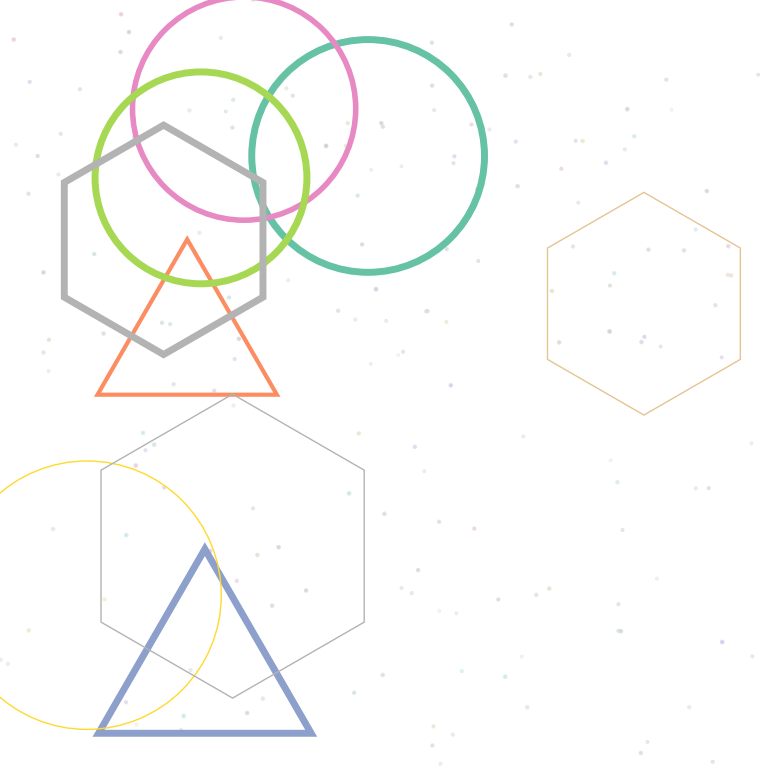[{"shape": "circle", "thickness": 2.5, "radius": 0.76, "center": [0.478, 0.797]}, {"shape": "triangle", "thickness": 1.5, "radius": 0.67, "center": [0.243, 0.555]}, {"shape": "triangle", "thickness": 2.5, "radius": 0.8, "center": [0.266, 0.127]}, {"shape": "circle", "thickness": 2, "radius": 0.72, "center": [0.317, 0.859]}, {"shape": "circle", "thickness": 2.5, "radius": 0.69, "center": [0.261, 0.769]}, {"shape": "circle", "thickness": 0.5, "radius": 0.87, "center": [0.113, 0.227]}, {"shape": "hexagon", "thickness": 0.5, "radius": 0.72, "center": [0.836, 0.606]}, {"shape": "hexagon", "thickness": 2.5, "radius": 0.74, "center": [0.213, 0.689]}, {"shape": "hexagon", "thickness": 0.5, "radius": 0.99, "center": [0.302, 0.291]}]